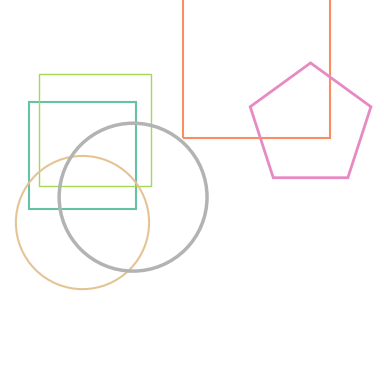[{"shape": "square", "thickness": 1.5, "radius": 0.7, "center": [0.214, 0.595]}, {"shape": "square", "thickness": 1.5, "radius": 0.96, "center": [0.666, 0.834]}, {"shape": "pentagon", "thickness": 2, "radius": 0.82, "center": [0.807, 0.672]}, {"shape": "square", "thickness": 1, "radius": 0.73, "center": [0.246, 0.663]}, {"shape": "circle", "thickness": 1.5, "radius": 0.87, "center": [0.214, 0.422]}, {"shape": "circle", "thickness": 2.5, "radius": 0.96, "center": [0.346, 0.488]}]